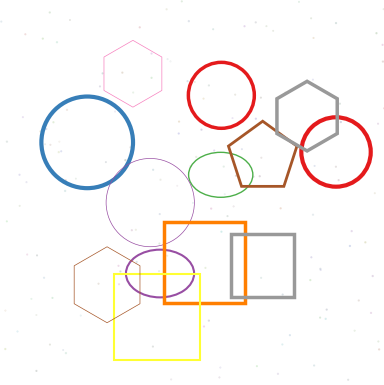[{"shape": "circle", "thickness": 3, "radius": 0.45, "center": [0.873, 0.605]}, {"shape": "circle", "thickness": 2.5, "radius": 0.43, "center": [0.575, 0.752]}, {"shape": "circle", "thickness": 3, "radius": 0.6, "center": [0.227, 0.63]}, {"shape": "oval", "thickness": 1, "radius": 0.42, "center": [0.573, 0.546]}, {"shape": "circle", "thickness": 0.5, "radius": 0.57, "center": [0.39, 0.474]}, {"shape": "oval", "thickness": 1.5, "radius": 0.44, "center": [0.416, 0.29]}, {"shape": "square", "thickness": 2.5, "radius": 0.53, "center": [0.531, 0.319]}, {"shape": "square", "thickness": 1.5, "radius": 0.56, "center": [0.409, 0.176]}, {"shape": "hexagon", "thickness": 0.5, "radius": 0.49, "center": [0.278, 0.26]}, {"shape": "pentagon", "thickness": 2, "radius": 0.47, "center": [0.682, 0.592]}, {"shape": "hexagon", "thickness": 0.5, "radius": 0.43, "center": [0.345, 0.808]}, {"shape": "hexagon", "thickness": 2.5, "radius": 0.45, "center": [0.798, 0.698]}, {"shape": "square", "thickness": 2.5, "radius": 0.41, "center": [0.682, 0.311]}]